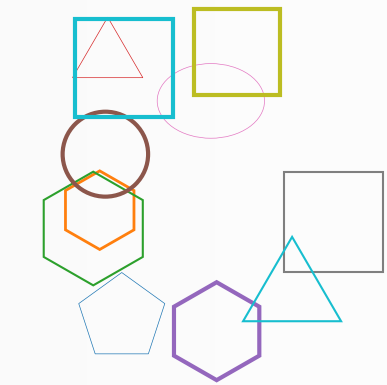[{"shape": "pentagon", "thickness": 0.5, "radius": 0.58, "center": [0.314, 0.175]}, {"shape": "hexagon", "thickness": 2, "radius": 0.51, "center": [0.257, 0.454]}, {"shape": "hexagon", "thickness": 1.5, "radius": 0.74, "center": [0.241, 0.406]}, {"shape": "triangle", "thickness": 0.5, "radius": 0.52, "center": [0.278, 0.851]}, {"shape": "hexagon", "thickness": 3, "radius": 0.64, "center": [0.559, 0.14]}, {"shape": "circle", "thickness": 3, "radius": 0.55, "center": [0.272, 0.6]}, {"shape": "oval", "thickness": 0.5, "radius": 0.69, "center": [0.544, 0.738]}, {"shape": "square", "thickness": 1.5, "radius": 0.64, "center": [0.861, 0.423]}, {"shape": "square", "thickness": 3, "radius": 0.55, "center": [0.611, 0.864]}, {"shape": "triangle", "thickness": 1.5, "radius": 0.73, "center": [0.754, 0.239]}, {"shape": "square", "thickness": 3, "radius": 0.63, "center": [0.321, 0.823]}]